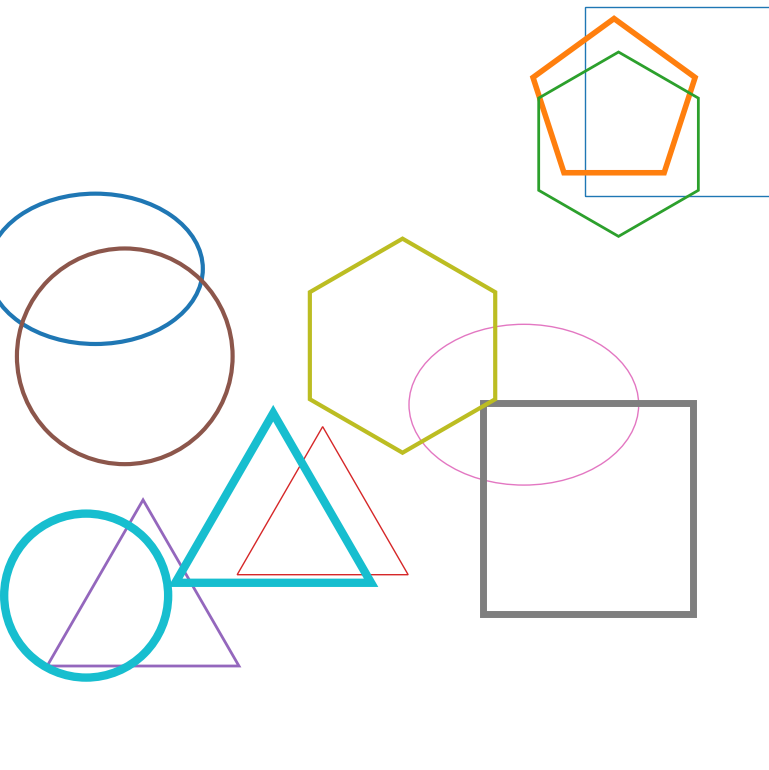[{"shape": "square", "thickness": 0.5, "radius": 0.62, "center": [0.883, 0.868]}, {"shape": "oval", "thickness": 1.5, "radius": 0.7, "center": [0.124, 0.651]}, {"shape": "pentagon", "thickness": 2, "radius": 0.55, "center": [0.797, 0.865]}, {"shape": "hexagon", "thickness": 1, "radius": 0.6, "center": [0.803, 0.813]}, {"shape": "triangle", "thickness": 0.5, "radius": 0.64, "center": [0.419, 0.318]}, {"shape": "triangle", "thickness": 1, "radius": 0.72, "center": [0.186, 0.207]}, {"shape": "circle", "thickness": 1.5, "radius": 0.7, "center": [0.162, 0.537]}, {"shape": "oval", "thickness": 0.5, "radius": 0.75, "center": [0.68, 0.474]}, {"shape": "square", "thickness": 2.5, "radius": 0.68, "center": [0.764, 0.339]}, {"shape": "hexagon", "thickness": 1.5, "radius": 0.69, "center": [0.523, 0.551]}, {"shape": "triangle", "thickness": 3, "radius": 0.73, "center": [0.355, 0.317]}, {"shape": "circle", "thickness": 3, "radius": 0.53, "center": [0.112, 0.226]}]